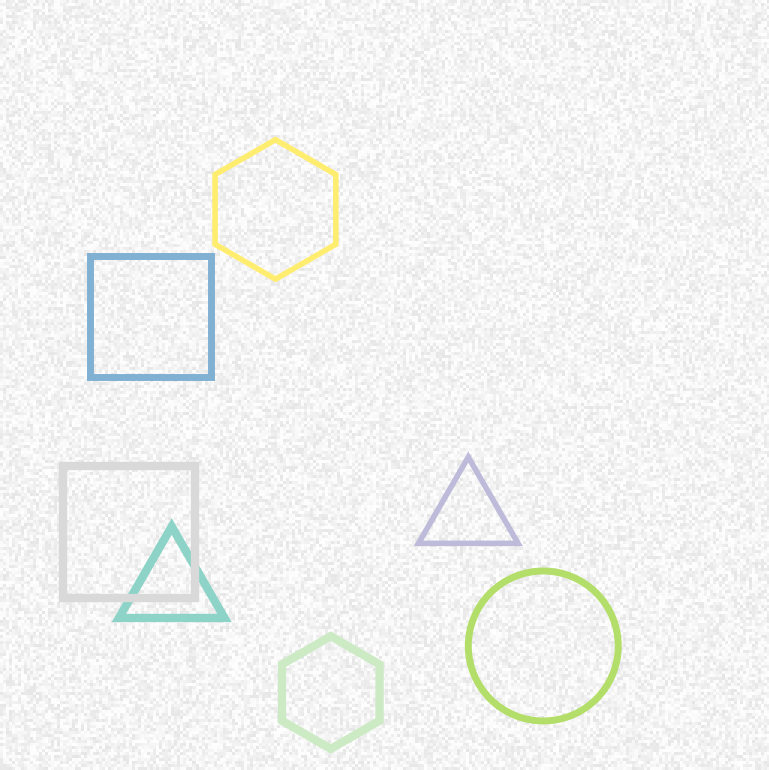[{"shape": "triangle", "thickness": 3, "radius": 0.4, "center": [0.223, 0.237]}, {"shape": "triangle", "thickness": 2, "radius": 0.37, "center": [0.608, 0.332]}, {"shape": "square", "thickness": 2.5, "radius": 0.39, "center": [0.196, 0.589]}, {"shape": "circle", "thickness": 2.5, "radius": 0.49, "center": [0.706, 0.161]}, {"shape": "square", "thickness": 3, "radius": 0.43, "center": [0.167, 0.31]}, {"shape": "hexagon", "thickness": 3, "radius": 0.37, "center": [0.43, 0.101]}, {"shape": "hexagon", "thickness": 2, "radius": 0.45, "center": [0.358, 0.728]}]